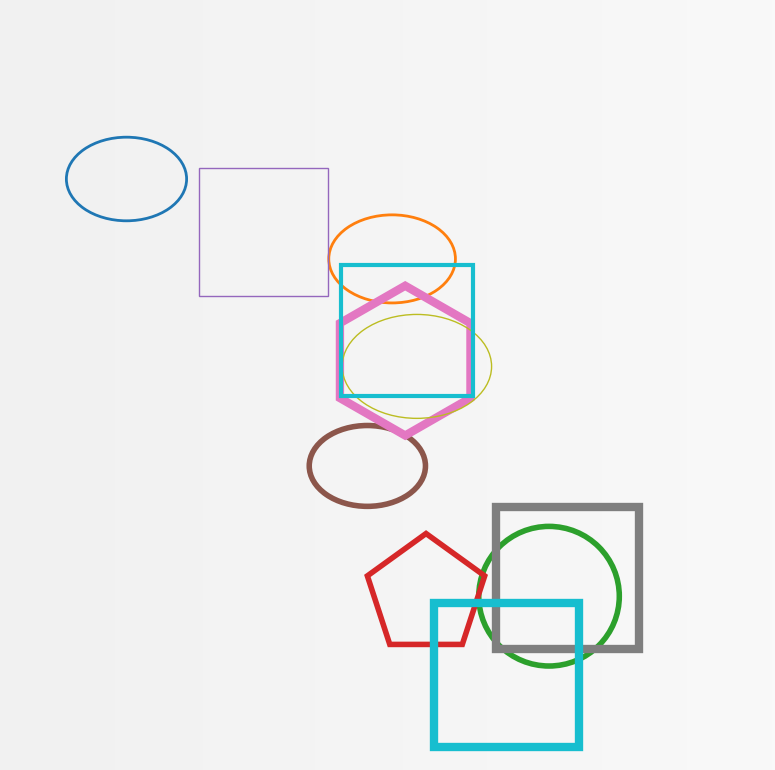[{"shape": "oval", "thickness": 1, "radius": 0.39, "center": [0.163, 0.768]}, {"shape": "oval", "thickness": 1, "radius": 0.41, "center": [0.506, 0.664]}, {"shape": "circle", "thickness": 2, "radius": 0.45, "center": [0.708, 0.226]}, {"shape": "pentagon", "thickness": 2, "radius": 0.4, "center": [0.55, 0.227]}, {"shape": "square", "thickness": 0.5, "radius": 0.41, "center": [0.34, 0.699]}, {"shape": "oval", "thickness": 2, "radius": 0.37, "center": [0.474, 0.395]}, {"shape": "hexagon", "thickness": 3, "radius": 0.49, "center": [0.523, 0.532]}, {"shape": "square", "thickness": 3, "radius": 0.46, "center": [0.732, 0.25]}, {"shape": "oval", "thickness": 0.5, "radius": 0.48, "center": [0.538, 0.524]}, {"shape": "square", "thickness": 1.5, "radius": 0.43, "center": [0.525, 0.571]}, {"shape": "square", "thickness": 3, "radius": 0.47, "center": [0.654, 0.123]}]